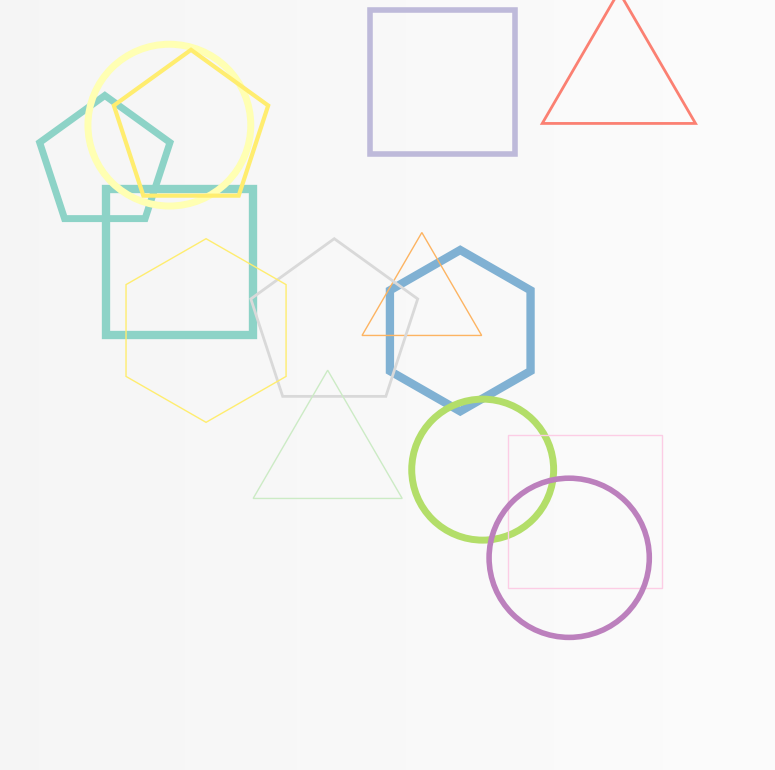[{"shape": "square", "thickness": 3, "radius": 0.47, "center": [0.232, 0.66]}, {"shape": "pentagon", "thickness": 2.5, "radius": 0.44, "center": [0.135, 0.788]}, {"shape": "circle", "thickness": 2.5, "radius": 0.53, "center": [0.219, 0.837]}, {"shape": "square", "thickness": 2, "radius": 0.47, "center": [0.571, 0.893]}, {"shape": "triangle", "thickness": 1, "radius": 0.57, "center": [0.799, 0.897]}, {"shape": "hexagon", "thickness": 3, "radius": 0.52, "center": [0.594, 0.571]}, {"shape": "triangle", "thickness": 0.5, "radius": 0.45, "center": [0.544, 0.609]}, {"shape": "circle", "thickness": 2.5, "radius": 0.46, "center": [0.623, 0.39]}, {"shape": "square", "thickness": 0.5, "radius": 0.5, "center": [0.755, 0.336]}, {"shape": "pentagon", "thickness": 1, "radius": 0.57, "center": [0.431, 0.577]}, {"shape": "circle", "thickness": 2, "radius": 0.52, "center": [0.734, 0.276]}, {"shape": "triangle", "thickness": 0.5, "radius": 0.56, "center": [0.423, 0.408]}, {"shape": "pentagon", "thickness": 1.5, "radius": 0.52, "center": [0.246, 0.831]}, {"shape": "hexagon", "thickness": 0.5, "radius": 0.6, "center": [0.266, 0.571]}]